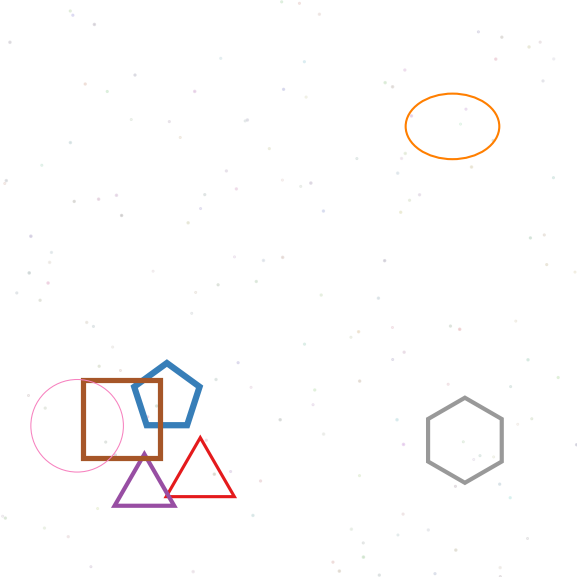[{"shape": "triangle", "thickness": 1.5, "radius": 0.34, "center": [0.347, 0.173]}, {"shape": "pentagon", "thickness": 3, "radius": 0.3, "center": [0.289, 0.311]}, {"shape": "triangle", "thickness": 2, "radius": 0.3, "center": [0.25, 0.153]}, {"shape": "oval", "thickness": 1, "radius": 0.41, "center": [0.784, 0.78]}, {"shape": "square", "thickness": 2.5, "radius": 0.34, "center": [0.21, 0.274]}, {"shape": "circle", "thickness": 0.5, "radius": 0.4, "center": [0.134, 0.262]}, {"shape": "hexagon", "thickness": 2, "radius": 0.37, "center": [0.805, 0.237]}]